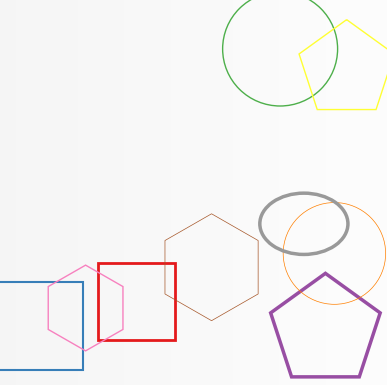[{"shape": "square", "thickness": 2, "radius": 0.5, "center": [0.352, 0.217]}, {"shape": "square", "thickness": 1.5, "radius": 0.57, "center": [0.101, 0.152]}, {"shape": "circle", "thickness": 1, "radius": 0.74, "center": [0.723, 0.873]}, {"shape": "pentagon", "thickness": 2.5, "radius": 0.74, "center": [0.84, 0.141]}, {"shape": "circle", "thickness": 0.5, "radius": 0.66, "center": [0.863, 0.342]}, {"shape": "pentagon", "thickness": 1, "radius": 0.65, "center": [0.895, 0.82]}, {"shape": "hexagon", "thickness": 0.5, "radius": 0.69, "center": [0.546, 0.306]}, {"shape": "hexagon", "thickness": 1, "radius": 0.56, "center": [0.221, 0.2]}, {"shape": "oval", "thickness": 2.5, "radius": 0.57, "center": [0.784, 0.419]}]